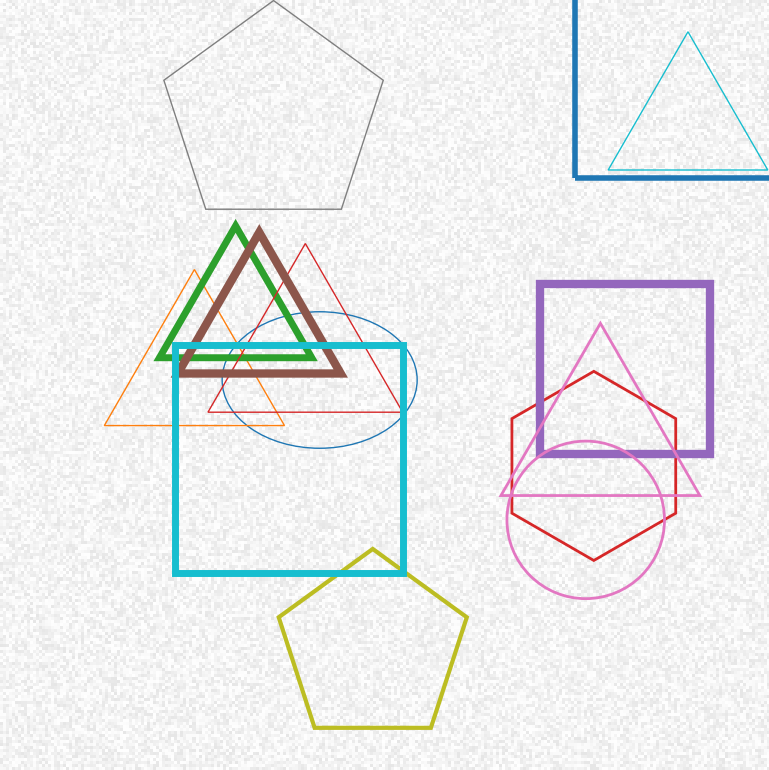[{"shape": "oval", "thickness": 0.5, "radius": 0.63, "center": [0.415, 0.506]}, {"shape": "square", "thickness": 2, "radius": 0.65, "center": [0.877, 0.899]}, {"shape": "triangle", "thickness": 0.5, "radius": 0.68, "center": [0.252, 0.515]}, {"shape": "triangle", "thickness": 2.5, "radius": 0.57, "center": [0.306, 0.593]}, {"shape": "hexagon", "thickness": 1, "radius": 0.61, "center": [0.771, 0.395]}, {"shape": "triangle", "thickness": 0.5, "radius": 0.73, "center": [0.397, 0.538]}, {"shape": "square", "thickness": 3, "radius": 0.55, "center": [0.812, 0.521]}, {"shape": "triangle", "thickness": 3, "radius": 0.61, "center": [0.337, 0.576]}, {"shape": "circle", "thickness": 1, "radius": 0.51, "center": [0.761, 0.325]}, {"shape": "triangle", "thickness": 1, "radius": 0.75, "center": [0.78, 0.431]}, {"shape": "pentagon", "thickness": 0.5, "radius": 0.75, "center": [0.355, 0.849]}, {"shape": "pentagon", "thickness": 1.5, "radius": 0.64, "center": [0.484, 0.159]}, {"shape": "square", "thickness": 2.5, "radius": 0.74, "center": [0.375, 0.404]}, {"shape": "triangle", "thickness": 0.5, "radius": 0.6, "center": [0.893, 0.839]}]